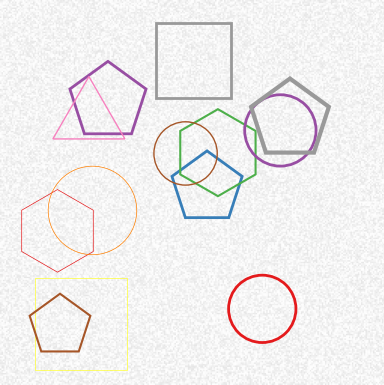[{"shape": "hexagon", "thickness": 0.5, "radius": 0.54, "center": [0.149, 0.4]}, {"shape": "circle", "thickness": 2, "radius": 0.44, "center": [0.681, 0.198]}, {"shape": "pentagon", "thickness": 2, "radius": 0.48, "center": [0.538, 0.512]}, {"shape": "hexagon", "thickness": 1.5, "radius": 0.56, "center": [0.566, 0.603]}, {"shape": "pentagon", "thickness": 2, "radius": 0.52, "center": [0.28, 0.737]}, {"shape": "circle", "thickness": 2, "radius": 0.46, "center": [0.728, 0.661]}, {"shape": "circle", "thickness": 0.5, "radius": 0.57, "center": [0.24, 0.453]}, {"shape": "square", "thickness": 0.5, "radius": 0.6, "center": [0.21, 0.159]}, {"shape": "pentagon", "thickness": 1.5, "radius": 0.41, "center": [0.156, 0.154]}, {"shape": "circle", "thickness": 1, "radius": 0.41, "center": [0.482, 0.601]}, {"shape": "triangle", "thickness": 1, "radius": 0.54, "center": [0.231, 0.693]}, {"shape": "pentagon", "thickness": 3, "radius": 0.53, "center": [0.753, 0.69]}, {"shape": "square", "thickness": 2, "radius": 0.49, "center": [0.503, 0.842]}]